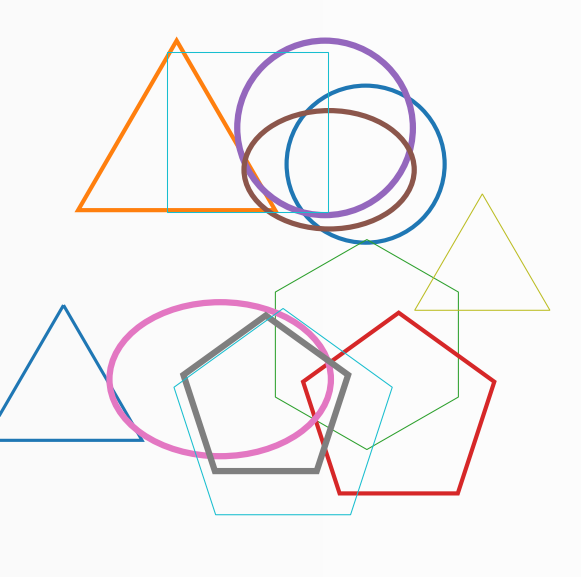[{"shape": "triangle", "thickness": 1.5, "radius": 0.78, "center": [0.109, 0.315]}, {"shape": "circle", "thickness": 2, "radius": 0.68, "center": [0.629, 0.715]}, {"shape": "triangle", "thickness": 2, "radius": 0.98, "center": [0.304, 0.733]}, {"shape": "hexagon", "thickness": 0.5, "radius": 0.91, "center": [0.631, 0.403]}, {"shape": "pentagon", "thickness": 2, "radius": 0.86, "center": [0.686, 0.285]}, {"shape": "circle", "thickness": 3, "radius": 0.76, "center": [0.559, 0.778]}, {"shape": "oval", "thickness": 2.5, "radius": 0.73, "center": [0.566, 0.705]}, {"shape": "oval", "thickness": 3, "radius": 0.95, "center": [0.379, 0.343]}, {"shape": "pentagon", "thickness": 3, "radius": 0.74, "center": [0.457, 0.304]}, {"shape": "triangle", "thickness": 0.5, "radius": 0.67, "center": [0.83, 0.529]}, {"shape": "pentagon", "thickness": 0.5, "radius": 0.99, "center": [0.487, 0.268]}, {"shape": "square", "thickness": 0.5, "radius": 0.69, "center": [0.426, 0.771]}]